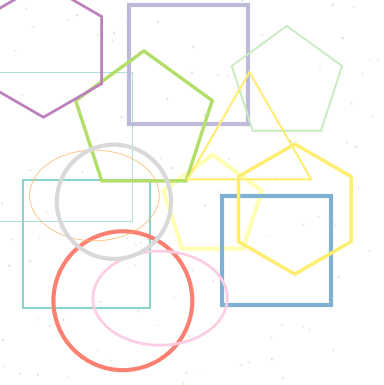[{"shape": "square", "thickness": 1.5, "radius": 0.83, "center": [0.224, 0.366]}, {"shape": "square", "thickness": 0.5, "radius": 0.97, "center": [0.149, 0.62]}, {"shape": "pentagon", "thickness": 3, "radius": 0.67, "center": [0.552, 0.463]}, {"shape": "square", "thickness": 3, "radius": 0.77, "center": [0.489, 0.833]}, {"shape": "circle", "thickness": 3, "radius": 0.9, "center": [0.319, 0.219]}, {"shape": "square", "thickness": 3, "radius": 0.71, "center": [0.717, 0.349]}, {"shape": "oval", "thickness": 0.5, "radius": 0.84, "center": [0.245, 0.492]}, {"shape": "pentagon", "thickness": 2.5, "radius": 0.93, "center": [0.374, 0.681]}, {"shape": "oval", "thickness": 2, "radius": 0.87, "center": [0.416, 0.226]}, {"shape": "circle", "thickness": 3, "radius": 0.74, "center": [0.296, 0.476]}, {"shape": "hexagon", "thickness": 2, "radius": 0.87, "center": [0.113, 0.87]}, {"shape": "pentagon", "thickness": 1.5, "radius": 0.75, "center": [0.745, 0.782]}, {"shape": "triangle", "thickness": 1.5, "radius": 0.93, "center": [0.648, 0.627]}, {"shape": "hexagon", "thickness": 2.5, "radius": 0.84, "center": [0.766, 0.457]}]